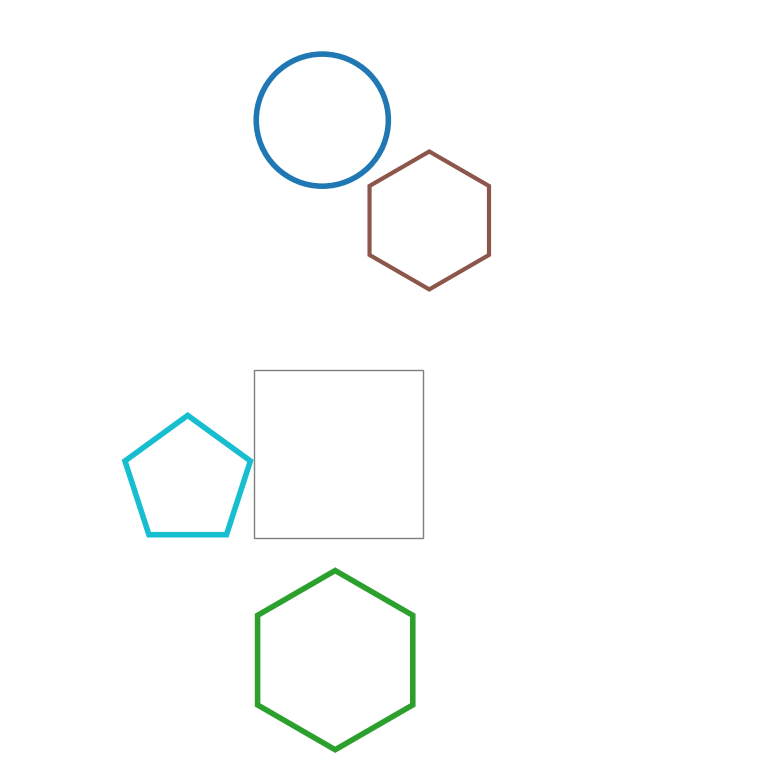[{"shape": "circle", "thickness": 2, "radius": 0.43, "center": [0.419, 0.844]}, {"shape": "hexagon", "thickness": 2, "radius": 0.58, "center": [0.435, 0.143]}, {"shape": "hexagon", "thickness": 1.5, "radius": 0.45, "center": [0.557, 0.714]}, {"shape": "square", "thickness": 0.5, "radius": 0.55, "center": [0.44, 0.41]}, {"shape": "pentagon", "thickness": 2, "radius": 0.43, "center": [0.244, 0.375]}]